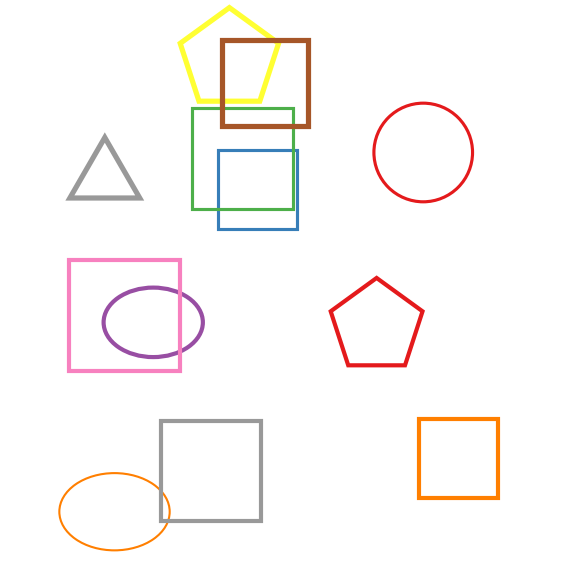[{"shape": "circle", "thickness": 1.5, "radius": 0.43, "center": [0.733, 0.735]}, {"shape": "pentagon", "thickness": 2, "radius": 0.42, "center": [0.652, 0.434]}, {"shape": "square", "thickness": 1.5, "radius": 0.34, "center": [0.446, 0.671]}, {"shape": "square", "thickness": 1.5, "radius": 0.44, "center": [0.42, 0.725]}, {"shape": "oval", "thickness": 2, "radius": 0.43, "center": [0.265, 0.441]}, {"shape": "oval", "thickness": 1, "radius": 0.48, "center": [0.198, 0.113]}, {"shape": "square", "thickness": 2, "radius": 0.34, "center": [0.793, 0.205]}, {"shape": "pentagon", "thickness": 2.5, "radius": 0.45, "center": [0.397, 0.896]}, {"shape": "square", "thickness": 2.5, "radius": 0.37, "center": [0.459, 0.856]}, {"shape": "square", "thickness": 2, "radius": 0.48, "center": [0.216, 0.453]}, {"shape": "triangle", "thickness": 2.5, "radius": 0.35, "center": [0.181, 0.691]}, {"shape": "square", "thickness": 2, "radius": 0.43, "center": [0.365, 0.183]}]